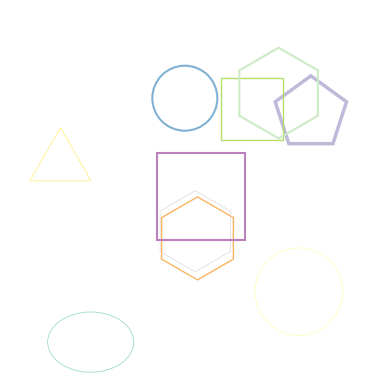[{"shape": "oval", "thickness": 0.5, "radius": 0.56, "center": [0.236, 0.111]}, {"shape": "circle", "thickness": 0.5, "radius": 0.57, "center": [0.776, 0.242]}, {"shape": "pentagon", "thickness": 2.5, "radius": 0.49, "center": [0.807, 0.706]}, {"shape": "circle", "thickness": 1.5, "radius": 0.42, "center": [0.48, 0.745]}, {"shape": "hexagon", "thickness": 1, "radius": 0.54, "center": [0.513, 0.381]}, {"shape": "square", "thickness": 1, "radius": 0.4, "center": [0.655, 0.716]}, {"shape": "hexagon", "thickness": 0.5, "radius": 0.53, "center": [0.507, 0.399]}, {"shape": "square", "thickness": 1.5, "radius": 0.57, "center": [0.522, 0.49]}, {"shape": "hexagon", "thickness": 1.5, "radius": 0.59, "center": [0.724, 0.758]}, {"shape": "triangle", "thickness": 0.5, "radius": 0.46, "center": [0.157, 0.576]}]